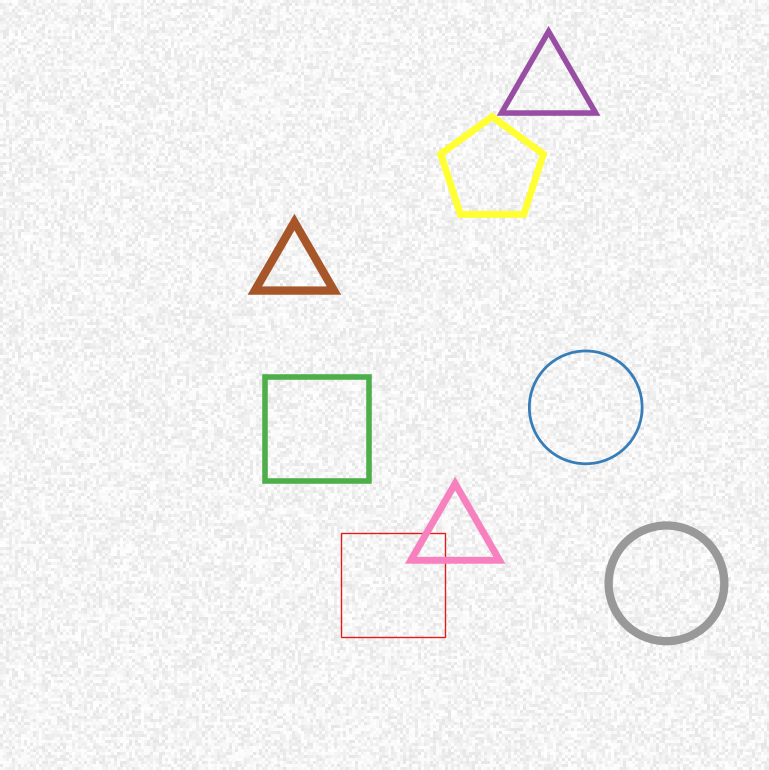[{"shape": "square", "thickness": 0.5, "radius": 0.34, "center": [0.51, 0.241]}, {"shape": "circle", "thickness": 1, "radius": 0.37, "center": [0.761, 0.471]}, {"shape": "square", "thickness": 2, "radius": 0.34, "center": [0.412, 0.443]}, {"shape": "triangle", "thickness": 2, "radius": 0.35, "center": [0.712, 0.889]}, {"shape": "pentagon", "thickness": 2.5, "radius": 0.35, "center": [0.639, 0.778]}, {"shape": "triangle", "thickness": 3, "radius": 0.3, "center": [0.382, 0.652]}, {"shape": "triangle", "thickness": 2.5, "radius": 0.33, "center": [0.591, 0.306]}, {"shape": "circle", "thickness": 3, "radius": 0.38, "center": [0.866, 0.242]}]